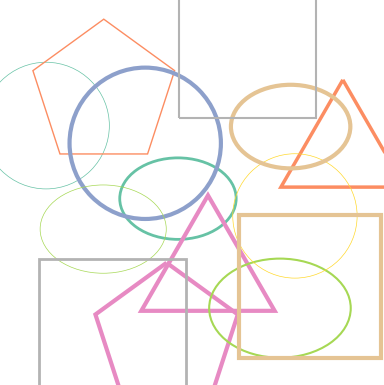[{"shape": "oval", "thickness": 2, "radius": 0.76, "center": [0.462, 0.484]}, {"shape": "circle", "thickness": 0.5, "radius": 0.82, "center": [0.12, 0.674]}, {"shape": "pentagon", "thickness": 1, "radius": 0.97, "center": [0.27, 0.757]}, {"shape": "triangle", "thickness": 2.5, "radius": 0.93, "center": [0.891, 0.607]}, {"shape": "circle", "thickness": 3, "radius": 0.98, "center": [0.377, 0.628]}, {"shape": "triangle", "thickness": 3, "radius": 1.0, "center": [0.54, 0.293]}, {"shape": "pentagon", "thickness": 3, "radius": 0.97, "center": [0.433, 0.123]}, {"shape": "oval", "thickness": 0.5, "radius": 0.82, "center": [0.268, 0.405]}, {"shape": "oval", "thickness": 1.5, "radius": 0.92, "center": [0.727, 0.2]}, {"shape": "circle", "thickness": 0.5, "radius": 0.81, "center": [0.766, 0.439]}, {"shape": "oval", "thickness": 3, "radius": 0.78, "center": [0.755, 0.671]}, {"shape": "square", "thickness": 3, "radius": 0.92, "center": [0.805, 0.256]}, {"shape": "square", "thickness": 1.5, "radius": 0.89, "center": [0.643, 0.872]}, {"shape": "square", "thickness": 2, "radius": 0.96, "center": [0.293, 0.135]}]